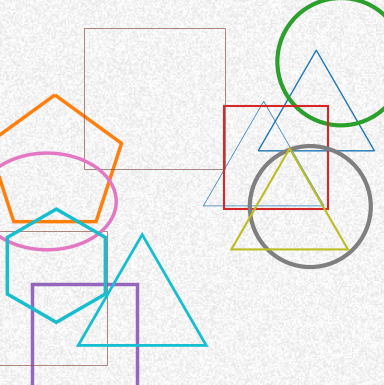[{"shape": "triangle", "thickness": 1, "radius": 0.87, "center": [0.822, 0.695]}, {"shape": "triangle", "thickness": 0.5, "radius": 0.9, "center": [0.685, 0.556]}, {"shape": "pentagon", "thickness": 2.5, "radius": 0.91, "center": [0.143, 0.572]}, {"shape": "circle", "thickness": 3, "radius": 0.83, "center": [0.886, 0.84]}, {"shape": "square", "thickness": 1.5, "radius": 0.67, "center": [0.717, 0.591]}, {"shape": "square", "thickness": 2.5, "radius": 0.68, "center": [0.219, 0.125]}, {"shape": "square", "thickness": 0.5, "radius": 0.87, "center": [0.105, 0.226]}, {"shape": "square", "thickness": 0.5, "radius": 0.92, "center": [0.4, 0.744]}, {"shape": "oval", "thickness": 2.5, "radius": 0.9, "center": [0.122, 0.477]}, {"shape": "circle", "thickness": 3, "radius": 0.79, "center": [0.806, 0.463]}, {"shape": "triangle", "thickness": 1.5, "radius": 0.87, "center": [0.752, 0.44]}, {"shape": "hexagon", "thickness": 2.5, "radius": 0.74, "center": [0.146, 0.31]}, {"shape": "triangle", "thickness": 2, "radius": 0.96, "center": [0.369, 0.199]}]